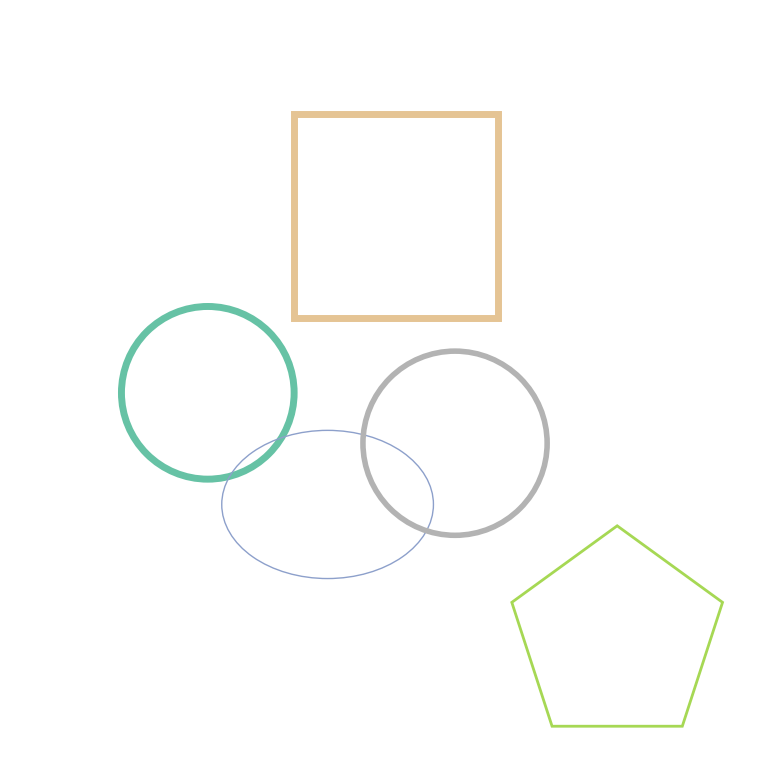[{"shape": "circle", "thickness": 2.5, "radius": 0.56, "center": [0.27, 0.49]}, {"shape": "oval", "thickness": 0.5, "radius": 0.69, "center": [0.425, 0.345]}, {"shape": "pentagon", "thickness": 1, "radius": 0.72, "center": [0.802, 0.173]}, {"shape": "square", "thickness": 2.5, "radius": 0.66, "center": [0.514, 0.719]}, {"shape": "circle", "thickness": 2, "radius": 0.6, "center": [0.591, 0.424]}]